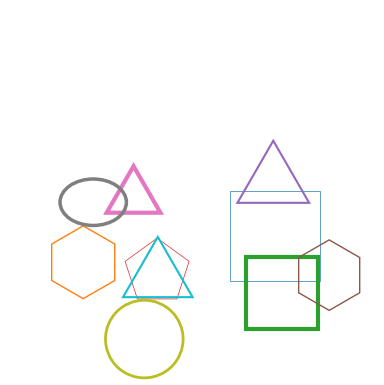[{"shape": "square", "thickness": 0.5, "radius": 0.58, "center": [0.715, 0.387]}, {"shape": "hexagon", "thickness": 1, "radius": 0.47, "center": [0.216, 0.319]}, {"shape": "square", "thickness": 3, "radius": 0.47, "center": [0.733, 0.24]}, {"shape": "pentagon", "thickness": 0.5, "radius": 0.44, "center": [0.408, 0.294]}, {"shape": "triangle", "thickness": 1.5, "radius": 0.54, "center": [0.71, 0.527]}, {"shape": "hexagon", "thickness": 1, "radius": 0.46, "center": [0.855, 0.285]}, {"shape": "triangle", "thickness": 3, "radius": 0.4, "center": [0.347, 0.488]}, {"shape": "oval", "thickness": 2.5, "radius": 0.43, "center": [0.242, 0.475]}, {"shape": "circle", "thickness": 2, "radius": 0.5, "center": [0.375, 0.119]}, {"shape": "triangle", "thickness": 1.5, "radius": 0.52, "center": [0.41, 0.28]}]